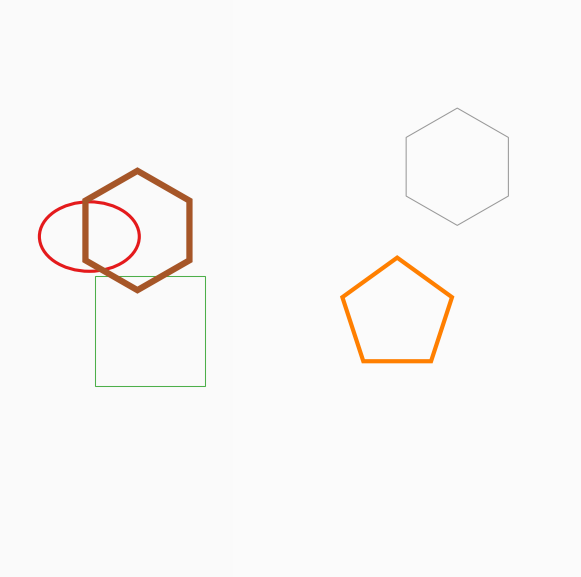[{"shape": "oval", "thickness": 1.5, "radius": 0.43, "center": [0.154, 0.59]}, {"shape": "square", "thickness": 0.5, "radius": 0.47, "center": [0.258, 0.426]}, {"shape": "pentagon", "thickness": 2, "radius": 0.5, "center": [0.683, 0.454]}, {"shape": "hexagon", "thickness": 3, "radius": 0.52, "center": [0.236, 0.6]}, {"shape": "hexagon", "thickness": 0.5, "radius": 0.51, "center": [0.787, 0.71]}]